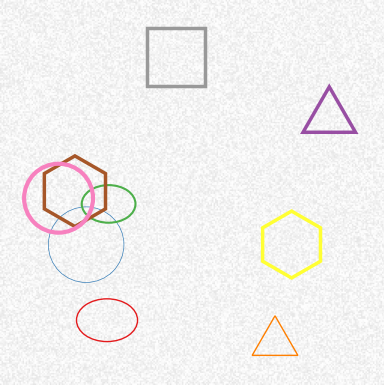[{"shape": "oval", "thickness": 1, "radius": 0.4, "center": [0.278, 0.168]}, {"shape": "circle", "thickness": 0.5, "radius": 0.49, "center": [0.224, 0.365]}, {"shape": "oval", "thickness": 1.5, "radius": 0.35, "center": [0.282, 0.47]}, {"shape": "triangle", "thickness": 2.5, "radius": 0.39, "center": [0.855, 0.696]}, {"shape": "triangle", "thickness": 1, "radius": 0.34, "center": [0.714, 0.111]}, {"shape": "hexagon", "thickness": 2.5, "radius": 0.43, "center": [0.757, 0.365]}, {"shape": "hexagon", "thickness": 2.5, "radius": 0.46, "center": [0.195, 0.503]}, {"shape": "circle", "thickness": 3, "radius": 0.45, "center": [0.152, 0.485]}, {"shape": "square", "thickness": 2.5, "radius": 0.38, "center": [0.458, 0.852]}]